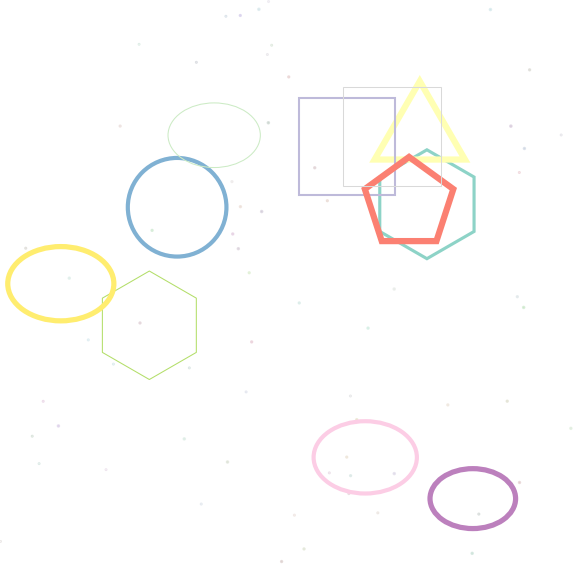[{"shape": "hexagon", "thickness": 1.5, "radius": 0.47, "center": [0.739, 0.645]}, {"shape": "triangle", "thickness": 3, "radius": 0.45, "center": [0.727, 0.768]}, {"shape": "square", "thickness": 1, "radius": 0.42, "center": [0.601, 0.745]}, {"shape": "pentagon", "thickness": 3, "radius": 0.4, "center": [0.708, 0.647]}, {"shape": "circle", "thickness": 2, "radius": 0.43, "center": [0.307, 0.64]}, {"shape": "hexagon", "thickness": 0.5, "radius": 0.47, "center": [0.259, 0.436]}, {"shape": "oval", "thickness": 2, "radius": 0.45, "center": [0.632, 0.207]}, {"shape": "square", "thickness": 0.5, "radius": 0.43, "center": [0.679, 0.763]}, {"shape": "oval", "thickness": 2.5, "radius": 0.37, "center": [0.819, 0.136]}, {"shape": "oval", "thickness": 0.5, "radius": 0.4, "center": [0.371, 0.765]}, {"shape": "oval", "thickness": 2.5, "radius": 0.46, "center": [0.105, 0.508]}]